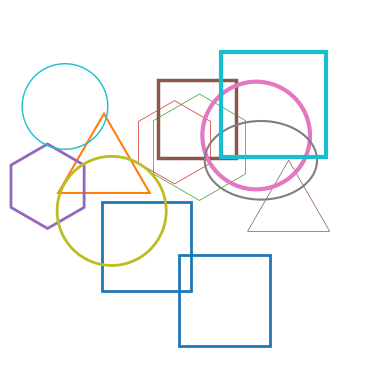[{"shape": "square", "thickness": 2, "radius": 0.58, "center": [0.38, 0.361]}, {"shape": "square", "thickness": 2, "radius": 0.59, "center": [0.583, 0.219]}, {"shape": "triangle", "thickness": 1.5, "radius": 0.69, "center": [0.27, 0.567]}, {"shape": "hexagon", "thickness": 0.5, "radius": 0.69, "center": [0.518, 0.618]}, {"shape": "hexagon", "thickness": 0.5, "radius": 0.54, "center": [0.453, 0.63]}, {"shape": "hexagon", "thickness": 2, "radius": 0.55, "center": [0.124, 0.516]}, {"shape": "square", "thickness": 2.5, "radius": 0.51, "center": [0.512, 0.691]}, {"shape": "triangle", "thickness": 0.5, "radius": 0.62, "center": [0.75, 0.461]}, {"shape": "circle", "thickness": 3, "radius": 0.7, "center": [0.665, 0.648]}, {"shape": "oval", "thickness": 1.5, "radius": 0.73, "center": [0.678, 0.584]}, {"shape": "circle", "thickness": 2, "radius": 0.71, "center": [0.29, 0.452]}, {"shape": "circle", "thickness": 1, "radius": 0.56, "center": [0.169, 0.723]}, {"shape": "square", "thickness": 3, "radius": 0.68, "center": [0.711, 0.729]}]